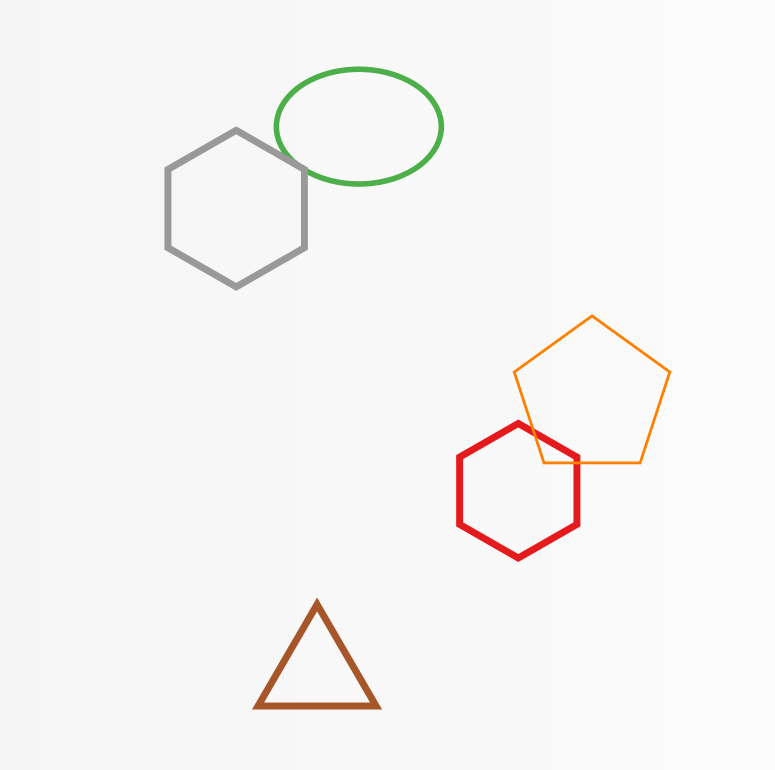[{"shape": "hexagon", "thickness": 2.5, "radius": 0.44, "center": [0.669, 0.363]}, {"shape": "oval", "thickness": 2, "radius": 0.53, "center": [0.463, 0.836]}, {"shape": "pentagon", "thickness": 1, "radius": 0.53, "center": [0.764, 0.484]}, {"shape": "triangle", "thickness": 2.5, "radius": 0.44, "center": [0.409, 0.127]}, {"shape": "hexagon", "thickness": 2.5, "radius": 0.51, "center": [0.305, 0.729]}]